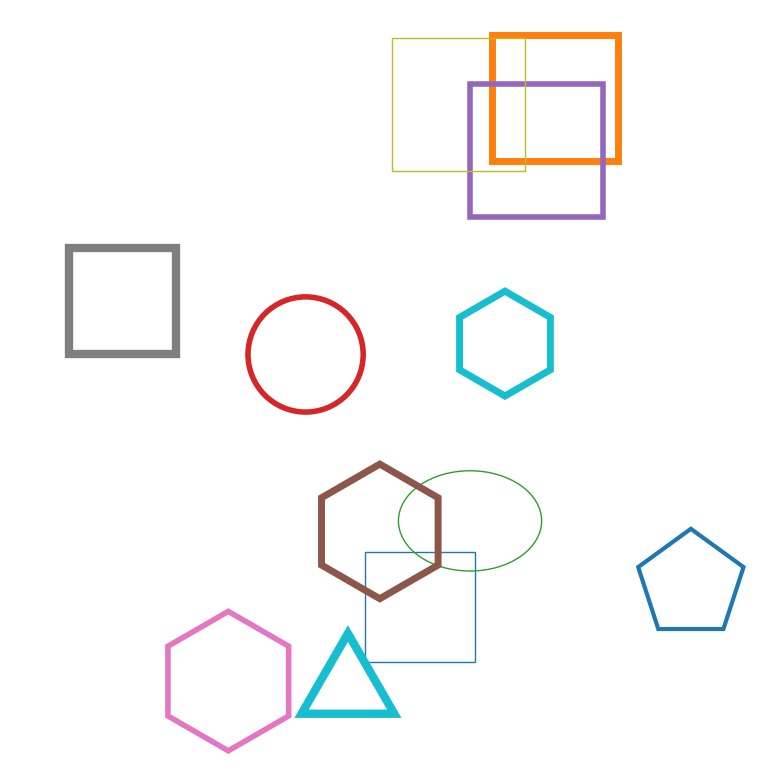[{"shape": "pentagon", "thickness": 1.5, "radius": 0.36, "center": [0.897, 0.241]}, {"shape": "square", "thickness": 0.5, "radius": 0.36, "center": [0.545, 0.211]}, {"shape": "square", "thickness": 2.5, "radius": 0.41, "center": [0.721, 0.873]}, {"shape": "oval", "thickness": 0.5, "radius": 0.46, "center": [0.61, 0.324]}, {"shape": "circle", "thickness": 2, "radius": 0.37, "center": [0.397, 0.54]}, {"shape": "square", "thickness": 2, "radius": 0.43, "center": [0.697, 0.804]}, {"shape": "hexagon", "thickness": 2.5, "radius": 0.44, "center": [0.493, 0.31]}, {"shape": "hexagon", "thickness": 2, "radius": 0.45, "center": [0.296, 0.115]}, {"shape": "square", "thickness": 3, "radius": 0.35, "center": [0.159, 0.609]}, {"shape": "square", "thickness": 0.5, "radius": 0.43, "center": [0.595, 0.864]}, {"shape": "hexagon", "thickness": 2.5, "radius": 0.34, "center": [0.656, 0.554]}, {"shape": "triangle", "thickness": 3, "radius": 0.35, "center": [0.452, 0.108]}]